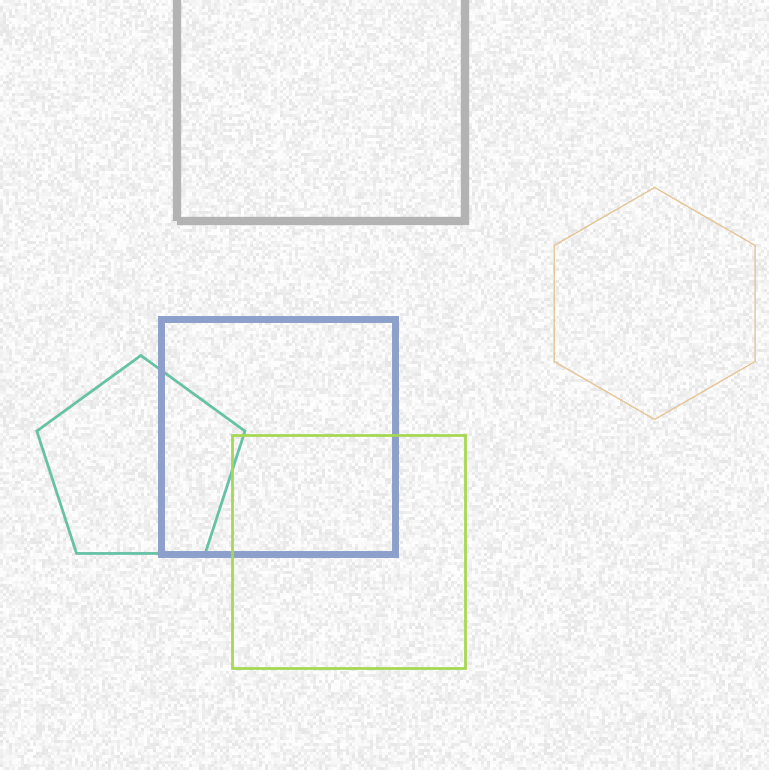[{"shape": "pentagon", "thickness": 1, "radius": 0.71, "center": [0.183, 0.396]}, {"shape": "square", "thickness": 2.5, "radius": 0.76, "center": [0.361, 0.433]}, {"shape": "square", "thickness": 1, "radius": 0.76, "center": [0.452, 0.283]}, {"shape": "hexagon", "thickness": 0.5, "radius": 0.75, "center": [0.85, 0.606]}, {"shape": "square", "thickness": 3, "radius": 0.94, "center": [0.416, 0.9]}]